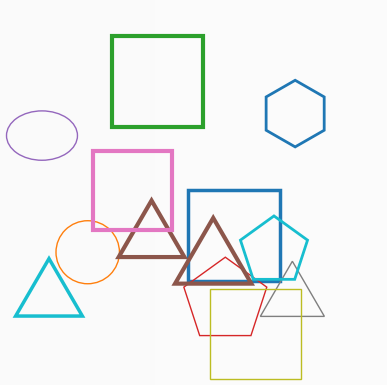[{"shape": "square", "thickness": 2.5, "radius": 0.59, "center": [0.604, 0.389]}, {"shape": "hexagon", "thickness": 2, "radius": 0.43, "center": [0.762, 0.705]}, {"shape": "circle", "thickness": 1, "radius": 0.41, "center": [0.226, 0.345]}, {"shape": "square", "thickness": 3, "radius": 0.59, "center": [0.405, 0.789]}, {"shape": "pentagon", "thickness": 1, "radius": 0.56, "center": [0.581, 0.219]}, {"shape": "oval", "thickness": 1, "radius": 0.46, "center": [0.108, 0.648]}, {"shape": "triangle", "thickness": 3, "radius": 0.49, "center": [0.391, 0.381]}, {"shape": "triangle", "thickness": 3, "radius": 0.57, "center": [0.55, 0.32]}, {"shape": "square", "thickness": 3, "radius": 0.51, "center": [0.342, 0.504]}, {"shape": "triangle", "thickness": 1, "radius": 0.48, "center": [0.754, 0.226]}, {"shape": "square", "thickness": 1, "radius": 0.58, "center": [0.659, 0.133]}, {"shape": "pentagon", "thickness": 2, "radius": 0.46, "center": [0.707, 0.348]}, {"shape": "triangle", "thickness": 2.5, "radius": 0.5, "center": [0.126, 0.229]}]